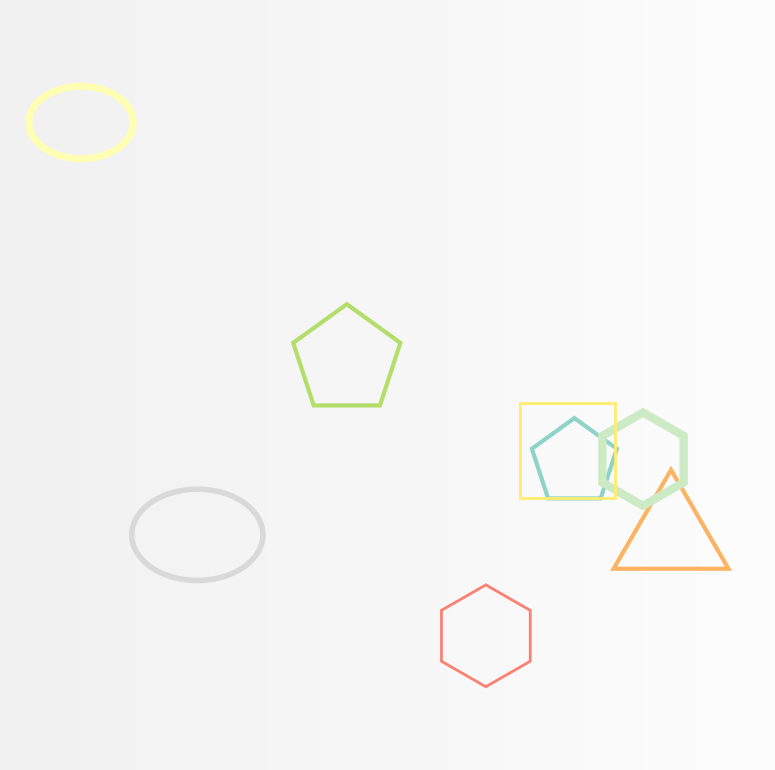[{"shape": "pentagon", "thickness": 1.5, "radius": 0.29, "center": [0.741, 0.399]}, {"shape": "oval", "thickness": 2.5, "radius": 0.34, "center": [0.105, 0.841]}, {"shape": "hexagon", "thickness": 1, "radius": 0.33, "center": [0.627, 0.174]}, {"shape": "triangle", "thickness": 1.5, "radius": 0.43, "center": [0.866, 0.304]}, {"shape": "pentagon", "thickness": 1.5, "radius": 0.36, "center": [0.448, 0.532]}, {"shape": "oval", "thickness": 2, "radius": 0.42, "center": [0.255, 0.305]}, {"shape": "hexagon", "thickness": 3, "radius": 0.3, "center": [0.83, 0.404]}, {"shape": "square", "thickness": 1, "radius": 0.31, "center": [0.732, 0.415]}]